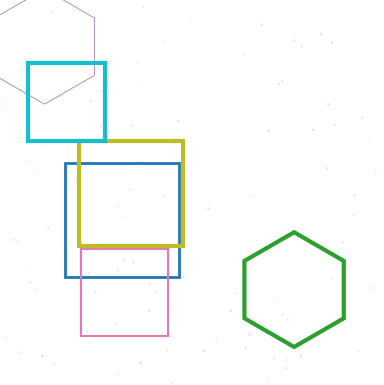[{"shape": "square", "thickness": 2, "radius": 0.74, "center": [0.317, 0.428]}, {"shape": "hexagon", "thickness": 3, "radius": 0.75, "center": [0.764, 0.248]}, {"shape": "hexagon", "thickness": 0.5, "radius": 0.75, "center": [0.116, 0.879]}, {"shape": "square", "thickness": 1.5, "radius": 0.57, "center": [0.324, 0.241]}, {"shape": "square", "thickness": 3, "radius": 0.68, "center": [0.34, 0.497]}, {"shape": "square", "thickness": 3, "radius": 0.5, "center": [0.173, 0.734]}]